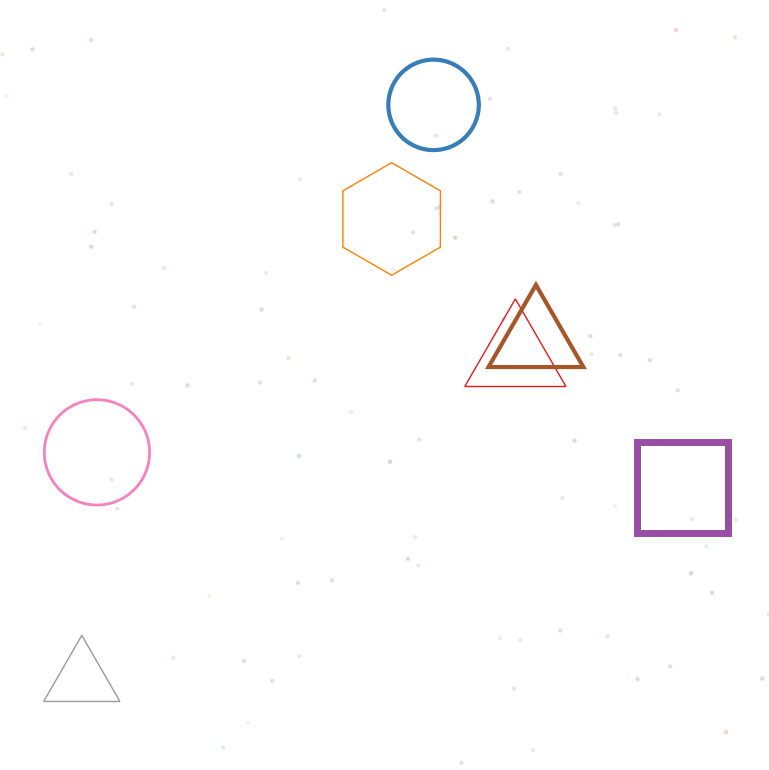[{"shape": "triangle", "thickness": 0.5, "radius": 0.38, "center": [0.669, 0.536]}, {"shape": "circle", "thickness": 1.5, "radius": 0.29, "center": [0.563, 0.864]}, {"shape": "square", "thickness": 2.5, "radius": 0.3, "center": [0.886, 0.367]}, {"shape": "hexagon", "thickness": 0.5, "radius": 0.37, "center": [0.509, 0.716]}, {"shape": "triangle", "thickness": 1.5, "radius": 0.36, "center": [0.696, 0.559]}, {"shape": "circle", "thickness": 1, "radius": 0.34, "center": [0.126, 0.413]}, {"shape": "triangle", "thickness": 0.5, "radius": 0.29, "center": [0.106, 0.118]}]